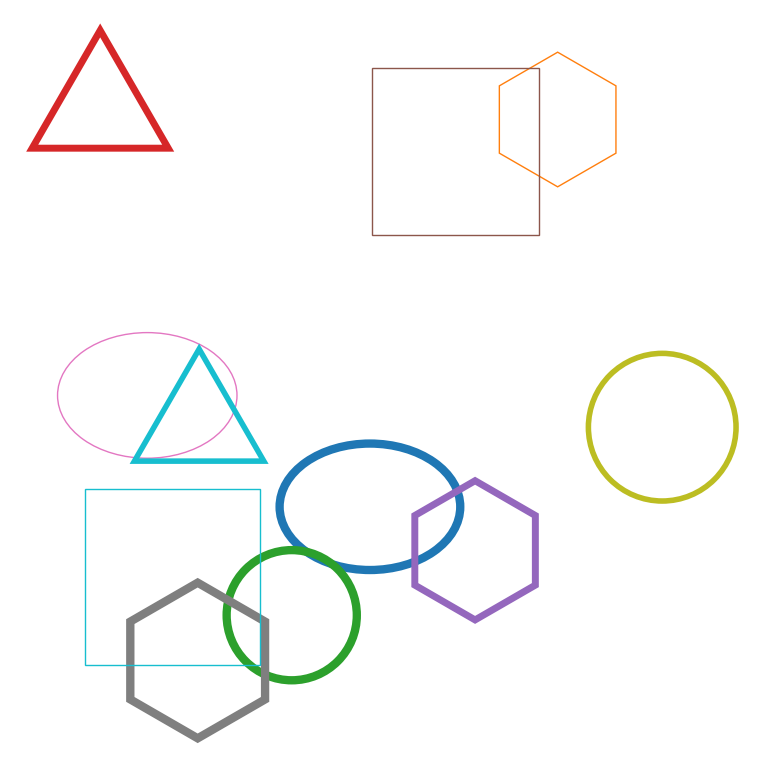[{"shape": "oval", "thickness": 3, "radius": 0.59, "center": [0.48, 0.342]}, {"shape": "hexagon", "thickness": 0.5, "radius": 0.44, "center": [0.724, 0.845]}, {"shape": "circle", "thickness": 3, "radius": 0.42, "center": [0.379, 0.201]}, {"shape": "triangle", "thickness": 2.5, "radius": 0.51, "center": [0.13, 0.859]}, {"shape": "hexagon", "thickness": 2.5, "radius": 0.45, "center": [0.617, 0.285]}, {"shape": "square", "thickness": 0.5, "radius": 0.54, "center": [0.592, 0.803]}, {"shape": "oval", "thickness": 0.5, "radius": 0.58, "center": [0.191, 0.486]}, {"shape": "hexagon", "thickness": 3, "radius": 0.51, "center": [0.257, 0.142]}, {"shape": "circle", "thickness": 2, "radius": 0.48, "center": [0.86, 0.445]}, {"shape": "triangle", "thickness": 2, "radius": 0.49, "center": [0.259, 0.45]}, {"shape": "square", "thickness": 0.5, "radius": 0.57, "center": [0.224, 0.251]}]